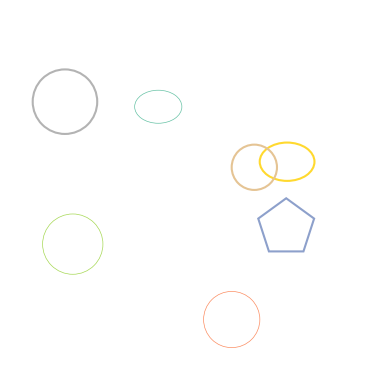[{"shape": "oval", "thickness": 0.5, "radius": 0.31, "center": [0.411, 0.723]}, {"shape": "circle", "thickness": 0.5, "radius": 0.37, "center": [0.602, 0.17]}, {"shape": "pentagon", "thickness": 1.5, "radius": 0.38, "center": [0.743, 0.409]}, {"shape": "circle", "thickness": 0.5, "radius": 0.39, "center": [0.189, 0.366]}, {"shape": "oval", "thickness": 1.5, "radius": 0.36, "center": [0.746, 0.58]}, {"shape": "circle", "thickness": 1.5, "radius": 0.29, "center": [0.661, 0.565]}, {"shape": "circle", "thickness": 1.5, "radius": 0.42, "center": [0.169, 0.736]}]